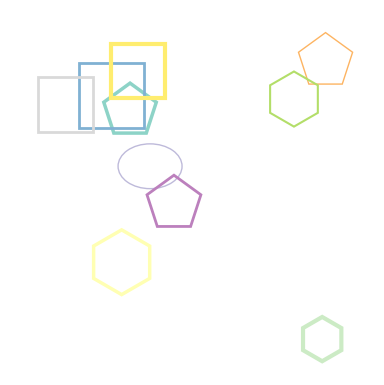[{"shape": "pentagon", "thickness": 2.5, "radius": 0.36, "center": [0.338, 0.712]}, {"shape": "hexagon", "thickness": 2.5, "radius": 0.42, "center": [0.316, 0.319]}, {"shape": "oval", "thickness": 1, "radius": 0.42, "center": [0.39, 0.568]}, {"shape": "square", "thickness": 2, "radius": 0.42, "center": [0.288, 0.751]}, {"shape": "pentagon", "thickness": 1, "radius": 0.37, "center": [0.846, 0.841]}, {"shape": "hexagon", "thickness": 1.5, "radius": 0.36, "center": [0.764, 0.743]}, {"shape": "square", "thickness": 2, "radius": 0.36, "center": [0.17, 0.729]}, {"shape": "pentagon", "thickness": 2, "radius": 0.37, "center": [0.452, 0.471]}, {"shape": "hexagon", "thickness": 3, "radius": 0.29, "center": [0.837, 0.119]}, {"shape": "square", "thickness": 3, "radius": 0.35, "center": [0.358, 0.816]}]